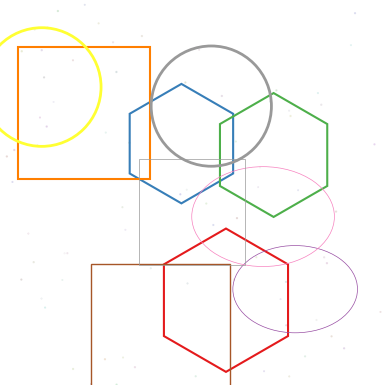[{"shape": "hexagon", "thickness": 1.5, "radius": 0.93, "center": [0.587, 0.22]}, {"shape": "hexagon", "thickness": 1.5, "radius": 0.78, "center": [0.471, 0.627]}, {"shape": "hexagon", "thickness": 1.5, "radius": 0.8, "center": [0.711, 0.597]}, {"shape": "oval", "thickness": 0.5, "radius": 0.81, "center": [0.767, 0.249]}, {"shape": "square", "thickness": 1.5, "radius": 0.86, "center": [0.218, 0.706]}, {"shape": "circle", "thickness": 2, "radius": 0.77, "center": [0.108, 0.774]}, {"shape": "square", "thickness": 1, "radius": 0.9, "center": [0.417, 0.135]}, {"shape": "oval", "thickness": 0.5, "radius": 0.93, "center": [0.683, 0.437]}, {"shape": "circle", "thickness": 2, "radius": 0.78, "center": [0.549, 0.724]}, {"shape": "square", "thickness": 0.5, "radius": 0.69, "center": [0.498, 0.449]}]